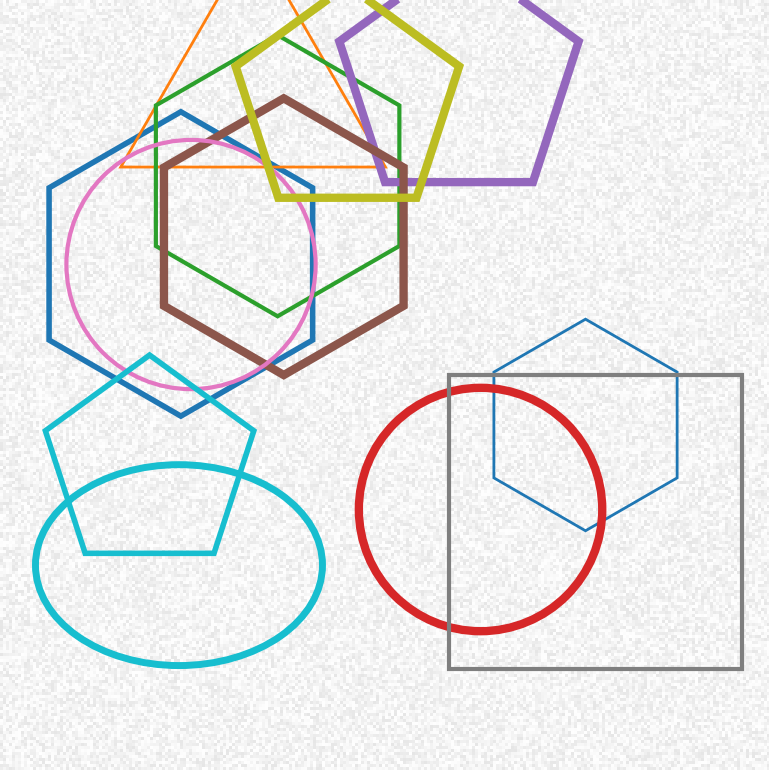[{"shape": "hexagon", "thickness": 1, "radius": 0.69, "center": [0.76, 0.448]}, {"shape": "hexagon", "thickness": 2, "radius": 0.99, "center": [0.235, 0.657]}, {"shape": "triangle", "thickness": 1, "radius": 0.99, "center": [0.329, 0.882]}, {"shape": "hexagon", "thickness": 1.5, "radius": 0.91, "center": [0.361, 0.772]}, {"shape": "circle", "thickness": 3, "radius": 0.79, "center": [0.624, 0.338]}, {"shape": "pentagon", "thickness": 3, "radius": 0.82, "center": [0.596, 0.896]}, {"shape": "hexagon", "thickness": 3, "radius": 0.9, "center": [0.369, 0.693]}, {"shape": "circle", "thickness": 1.5, "radius": 0.81, "center": [0.248, 0.656]}, {"shape": "square", "thickness": 1.5, "radius": 0.95, "center": [0.773, 0.322]}, {"shape": "pentagon", "thickness": 3, "radius": 0.76, "center": [0.451, 0.867]}, {"shape": "oval", "thickness": 2.5, "radius": 0.93, "center": [0.232, 0.266]}, {"shape": "pentagon", "thickness": 2, "radius": 0.71, "center": [0.194, 0.397]}]